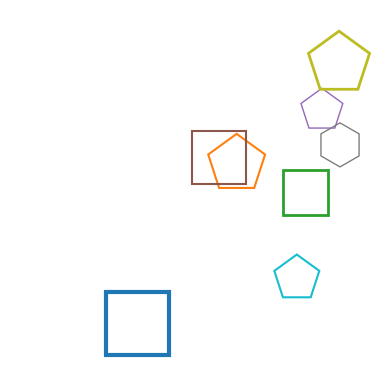[{"shape": "square", "thickness": 3, "radius": 0.41, "center": [0.358, 0.161]}, {"shape": "pentagon", "thickness": 1.5, "radius": 0.39, "center": [0.615, 0.575]}, {"shape": "square", "thickness": 2, "radius": 0.29, "center": [0.794, 0.5]}, {"shape": "pentagon", "thickness": 1, "radius": 0.29, "center": [0.836, 0.714]}, {"shape": "square", "thickness": 1.5, "radius": 0.35, "center": [0.57, 0.591]}, {"shape": "hexagon", "thickness": 1, "radius": 0.29, "center": [0.883, 0.624]}, {"shape": "pentagon", "thickness": 2, "radius": 0.42, "center": [0.881, 0.836]}, {"shape": "pentagon", "thickness": 1.5, "radius": 0.31, "center": [0.771, 0.277]}]